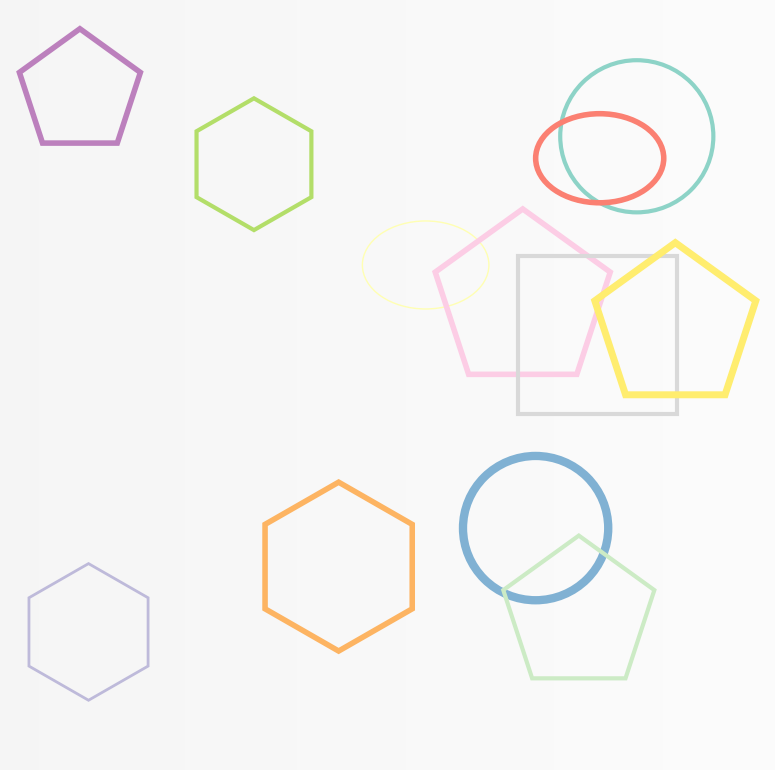[{"shape": "circle", "thickness": 1.5, "radius": 0.49, "center": [0.822, 0.823]}, {"shape": "oval", "thickness": 0.5, "radius": 0.41, "center": [0.549, 0.656]}, {"shape": "hexagon", "thickness": 1, "radius": 0.44, "center": [0.114, 0.179]}, {"shape": "oval", "thickness": 2, "radius": 0.41, "center": [0.774, 0.794]}, {"shape": "circle", "thickness": 3, "radius": 0.47, "center": [0.691, 0.314]}, {"shape": "hexagon", "thickness": 2, "radius": 0.55, "center": [0.437, 0.264]}, {"shape": "hexagon", "thickness": 1.5, "radius": 0.43, "center": [0.328, 0.787]}, {"shape": "pentagon", "thickness": 2, "radius": 0.59, "center": [0.674, 0.61]}, {"shape": "square", "thickness": 1.5, "radius": 0.51, "center": [0.771, 0.565]}, {"shape": "pentagon", "thickness": 2, "radius": 0.41, "center": [0.103, 0.881]}, {"shape": "pentagon", "thickness": 1.5, "radius": 0.51, "center": [0.747, 0.202]}, {"shape": "pentagon", "thickness": 2.5, "radius": 0.55, "center": [0.871, 0.576]}]